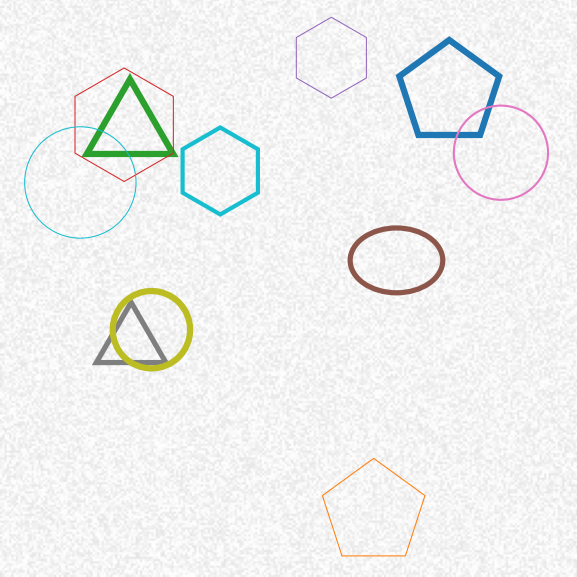[{"shape": "pentagon", "thickness": 3, "radius": 0.45, "center": [0.778, 0.839]}, {"shape": "pentagon", "thickness": 0.5, "radius": 0.47, "center": [0.647, 0.112]}, {"shape": "triangle", "thickness": 3, "radius": 0.43, "center": [0.225, 0.776]}, {"shape": "hexagon", "thickness": 0.5, "radius": 0.49, "center": [0.215, 0.783]}, {"shape": "hexagon", "thickness": 0.5, "radius": 0.35, "center": [0.574, 0.899]}, {"shape": "oval", "thickness": 2.5, "radius": 0.4, "center": [0.687, 0.548]}, {"shape": "circle", "thickness": 1, "radius": 0.41, "center": [0.867, 0.735]}, {"shape": "triangle", "thickness": 2.5, "radius": 0.35, "center": [0.227, 0.406]}, {"shape": "circle", "thickness": 3, "radius": 0.33, "center": [0.262, 0.428]}, {"shape": "circle", "thickness": 0.5, "radius": 0.48, "center": [0.139, 0.683]}, {"shape": "hexagon", "thickness": 2, "radius": 0.38, "center": [0.381, 0.703]}]